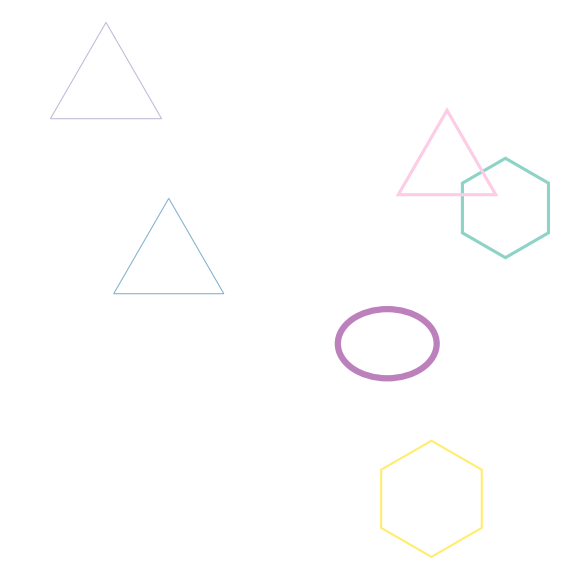[{"shape": "hexagon", "thickness": 1.5, "radius": 0.43, "center": [0.875, 0.639]}, {"shape": "triangle", "thickness": 0.5, "radius": 0.56, "center": [0.184, 0.849]}, {"shape": "triangle", "thickness": 0.5, "radius": 0.55, "center": [0.292, 0.546]}, {"shape": "triangle", "thickness": 1.5, "radius": 0.49, "center": [0.774, 0.711]}, {"shape": "oval", "thickness": 3, "radius": 0.43, "center": [0.671, 0.404]}, {"shape": "hexagon", "thickness": 1, "radius": 0.5, "center": [0.747, 0.135]}]